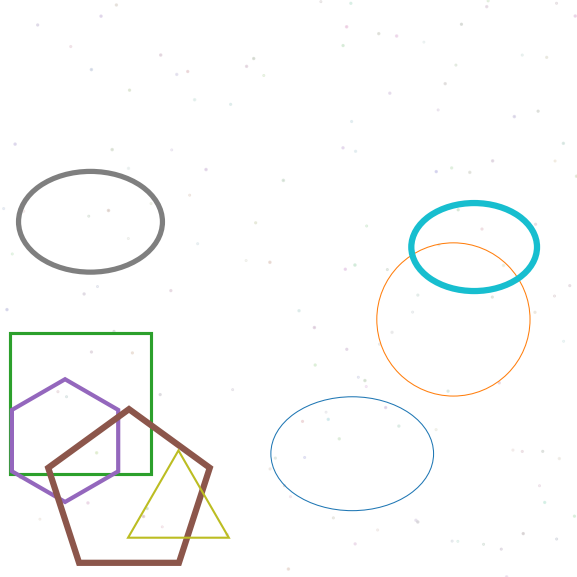[{"shape": "oval", "thickness": 0.5, "radius": 0.7, "center": [0.61, 0.213]}, {"shape": "circle", "thickness": 0.5, "radius": 0.66, "center": [0.785, 0.446]}, {"shape": "square", "thickness": 1.5, "radius": 0.61, "center": [0.139, 0.3]}, {"shape": "hexagon", "thickness": 2, "radius": 0.53, "center": [0.113, 0.236]}, {"shape": "pentagon", "thickness": 3, "radius": 0.74, "center": [0.223, 0.144]}, {"shape": "oval", "thickness": 2.5, "radius": 0.62, "center": [0.157, 0.615]}, {"shape": "triangle", "thickness": 1, "radius": 0.5, "center": [0.309, 0.118]}, {"shape": "oval", "thickness": 3, "radius": 0.54, "center": [0.821, 0.571]}]